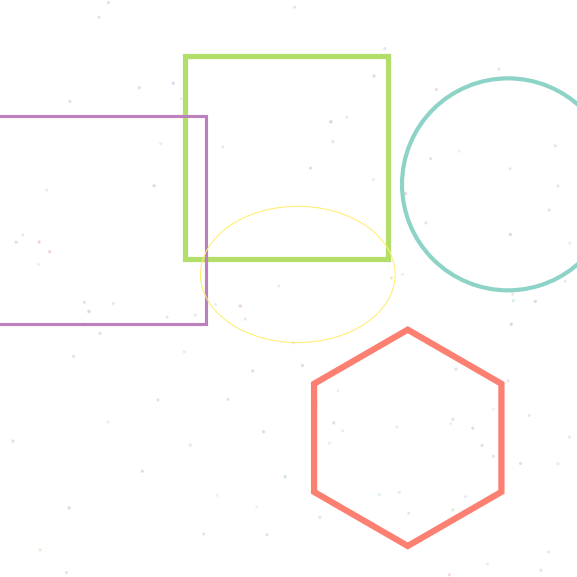[{"shape": "circle", "thickness": 2, "radius": 0.92, "center": [0.88, 0.68]}, {"shape": "hexagon", "thickness": 3, "radius": 0.94, "center": [0.706, 0.241]}, {"shape": "square", "thickness": 2.5, "radius": 0.88, "center": [0.496, 0.727]}, {"shape": "square", "thickness": 1.5, "radius": 0.9, "center": [0.176, 0.618]}, {"shape": "oval", "thickness": 0.5, "radius": 0.84, "center": [0.516, 0.524]}]